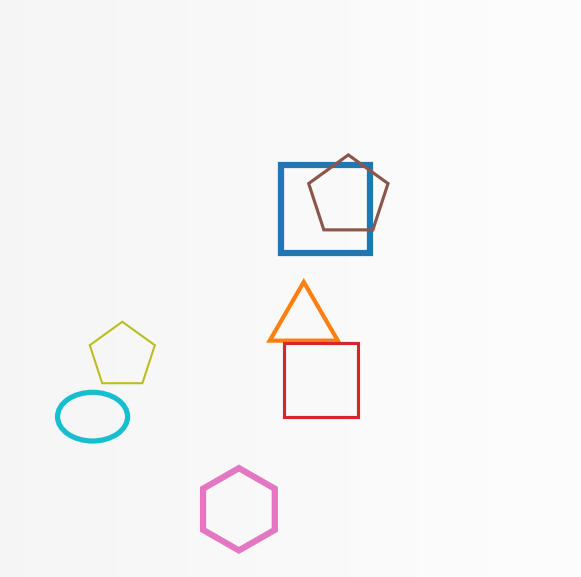[{"shape": "square", "thickness": 3, "radius": 0.38, "center": [0.56, 0.638]}, {"shape": "triangle", "thickness": 2, "radius": 0.34, "center": [0.523, 0.443]}, {"shape": "square", "thickness": 1.5, "radius": 0.32, "center": [0.551, 0.341]}, {"shape": "pentagon", "thickness": 1.5, "radius": 0.36, "center": [0.599, 0.659]}, {"shape": "hexagon", "thickness": 3, "radius": 0.36, "center": [0.411, 0.117]}, {"shape": "pentagon", "thickness": 1, "radius": 0.29, "center": [0.21, 0.383]}, {"shape": "oval", "thickness": 2.5, "radius": 0.3, "center": [0.159, 0.278]}]